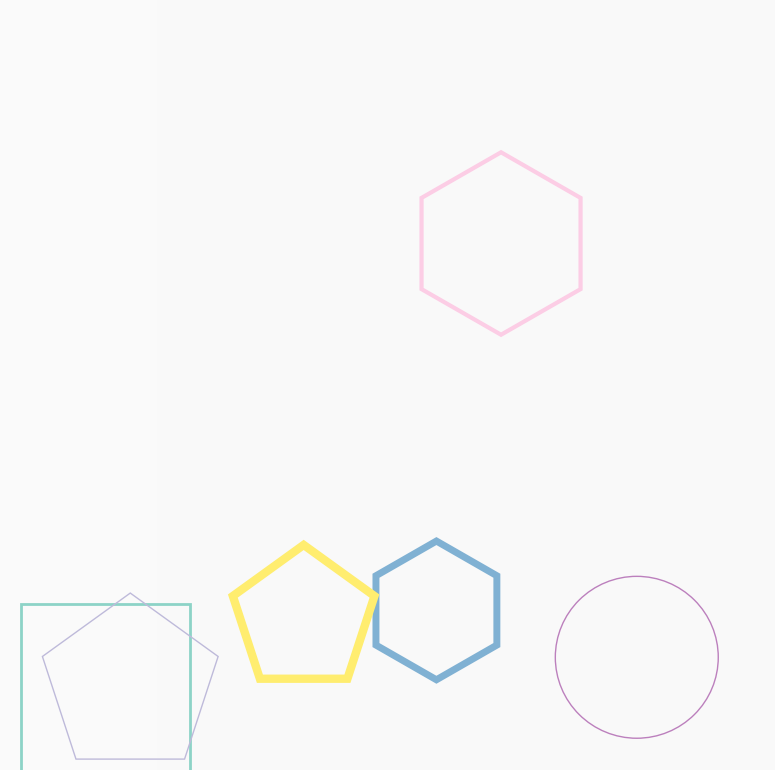[{"shape": "square", "thickness": 1, "radius": 0.55, "center": [0.136, 0.106]}, {"shape": "pentagon", "thickness": 0.5, "radius": 0.6, "center": [0.168, 0.111]}, {"shape": "hexagon", "thickness": 2.5, "radius": 0.45, "center": [0.563, 0.207]}, {"shape": "hexagon", "thickness": 1.5, "radius": 0.59, "center": [0.647, 0.684]}, {"shape": "circle", "thickness": 0.5, "radius": 0.53, "center": [0.822, 0.146]}, {"shape": "pentagon", "thickness": 3, "radius": 0.48, "center": [0.392, 0.196]}]